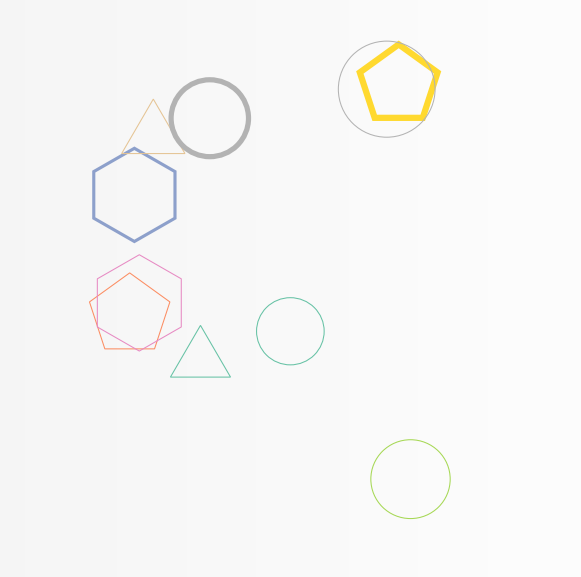[{"shape": "triangle", "thickness": 0.5, "radius": 0.3, "center": [0.345, 0.376]}, {"shape": "circle", "thickness": 0.5, "radius": 0.29, "center": [0.5, 0.426]}, {"shape": "pentagon", "thickness": 0.5, "radius": 0.36, "center": [0.223, 0.454]}, {"shape": "hexagon", "thickness": 1.5, "radius": 0.4, "center": [0.231, 0.662]}, {"shape": "hexagon", "thickness": 0.5, "radius": 0.42, "center": [0.24, 0.475]}, {"shape": "circle", "thickness": 0.5, "radius": 0.34, "center": [0.706, 0.169]}, {"shape": "pentagon", "thickness": 3, "radius": 0.35, "center": [0.686, 0.852]}, {"shape": "triangle", "thickness": 0.5, "radius": 0.31, "center": [0.264, 0.765]}, {"shape": "circle", "thickness": 0.5, "radius": 0.42, "center": [0.665, 0.845]}, {"shape": "circle", "thickness": 2.5, "radius": 0.33, "center": [0.361, 0.794]}]